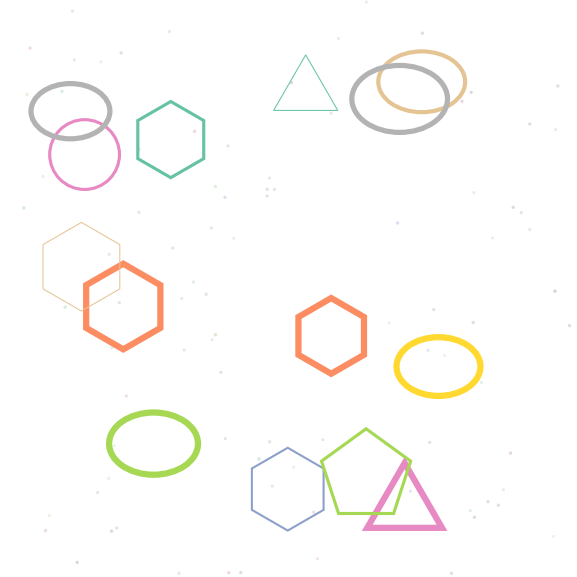[{"shape": "triangle", "thickness": 0.5, "radius": 0.32, "center": [0.529, 0.84]}, {"shape": "hexagon", "thickness": 1.5, "radius": 0.33, "center": [0.296, 0.757]}, {"shape": "hexagon", "thickness": 3, "radius": 0.33, "center": [0.574, 0.418]}, {"shape": "hexagon", "thickness": 3, "radius": 0.37, "center": [0.213, 0.468]}, {"shape": "hexagon", "thickness": 1, "radius": 0.36, "center": [0.498, 0.152]}, {"shape": "circle", "thickness": 1.5, "radius": 0.3, "center": [0.146, 0.731]}, {"shape": "triangle", "thickness": 3, "radius": 0.37, "center": [0.701, 0.123]}, {"shape": "pentagon", "thickness": 1.5, "radius": 0.41, "center": [0.634, 0.176]}, {"shape": "oval", "thickness": 3, "radius": 0.38, "center": [0.266, 0.231]}, {"shape": "oval", "thickness": 3, "radius": 0.36, "center": [0.759, 0.364]}, {"shape": "hexagon", "thickness": 0.5, "radius": 0.38, "center": [0.141, 0.537]}, {"shape": "oval", "thickness": 2, "radius": 0.38, "center": [0.73, 0.858]}, {"shape": "oval", "thickness": 2.5, "radius": 0.34, "center": [0.122, 0.807]}, {"shape": "oval", "thickness": 2.5, "radius": 0.41, "center": [0.692, 0.828]}]